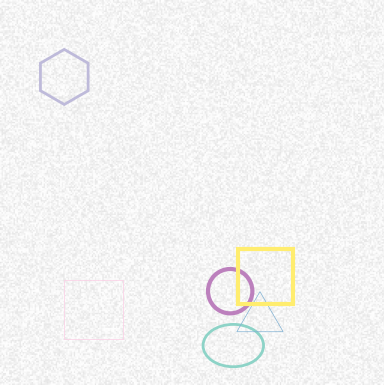[{"shape": "oval", "thickness": 2, "radius": 0.39, "center": [0.606, 0.102]}, {"shape": "hexagon", "thickness": 2, "radius": 0.36, "center": [0.167, 0.8]}, {"shape": "triangle", "thickness": 0.5, "radius": 0.35, "center": [0.675, 0.173]}, {"shape": "square", "thickness": 0.5, "radius": 0.38, "center": [0.242, 0.197]}, {"shape": "circle", "thickness": 3, "radius": 0.29, "center": [0.598, 0.244]}, {"shape": "square", "thickness": 3, "radius": 0.36, "center": [0.689, 0.281]}]